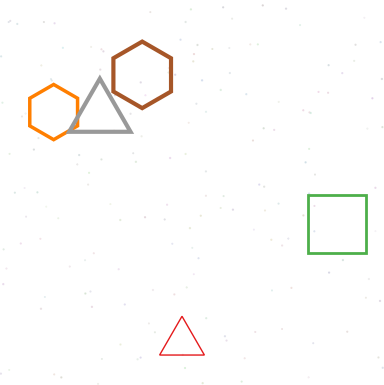[{"shape": "triangle", "thickness": 1, "radius": 0.34, "center": [0.473, 0.111]}, {"shape": "square", "thickness": 2, "radius": 0.37, "center": [0.876, 0.418]}, {"shape": "hexagon", "thickness": 2.5, "radius": 0.36, "center": [0.139, 0.709]}, {"shape": "hexagon", "thickness": 3, "radius": 0.43, "center": [0.369, 0.806]}, {"shape": "triangle", "thickness": 3, "radius": 0.46, "center": [0.259, 0.704]}]